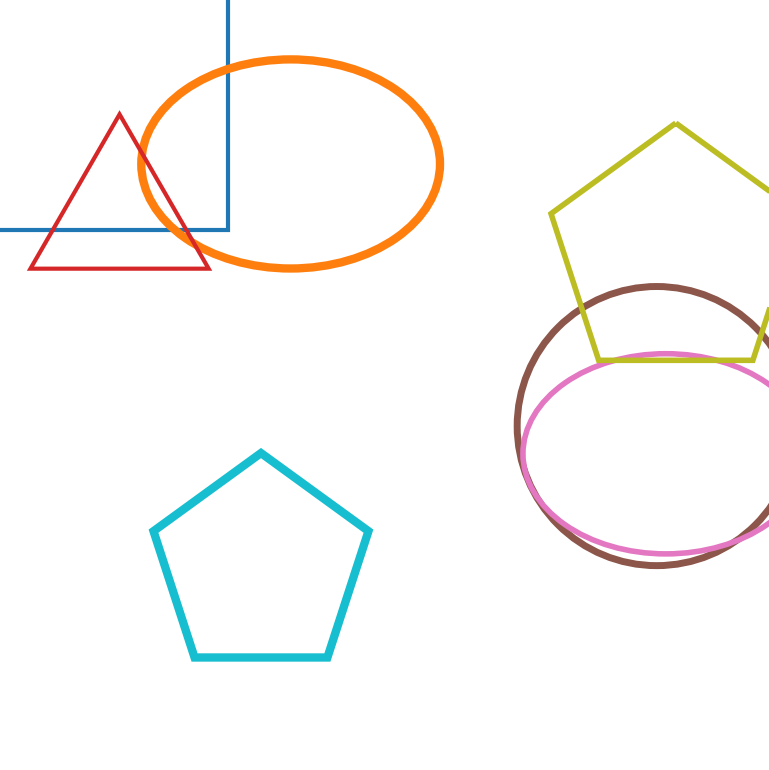[{"shape": "square", "thickness": 1.5, "radius": 0.84, "center": [0.129, 0.868]}, {"shape": "oval", "thickness": 3, "radius": 0.97, "center": [0.377, 0.787]}, {"shape": "triangle", "thickness": 1.5, "radius": 0.67, "center": [0.155, 0.718]}, {"shape": "circle", "thickness": 2.5, "radius": 0.91, "center": [0.853, 0.447]}, {"shape": "oval", "thickness": 2, "radius": 0.93, "center": [0.865, 0.411]}, {"shape": "pentagon", "thickness": 2, "radius": 0.85, "center": [0.878, 0.67]}, {"shape": "pentagon", "thickness": 3, "radius": 0.73, "center": [0.339, 0.265]}]